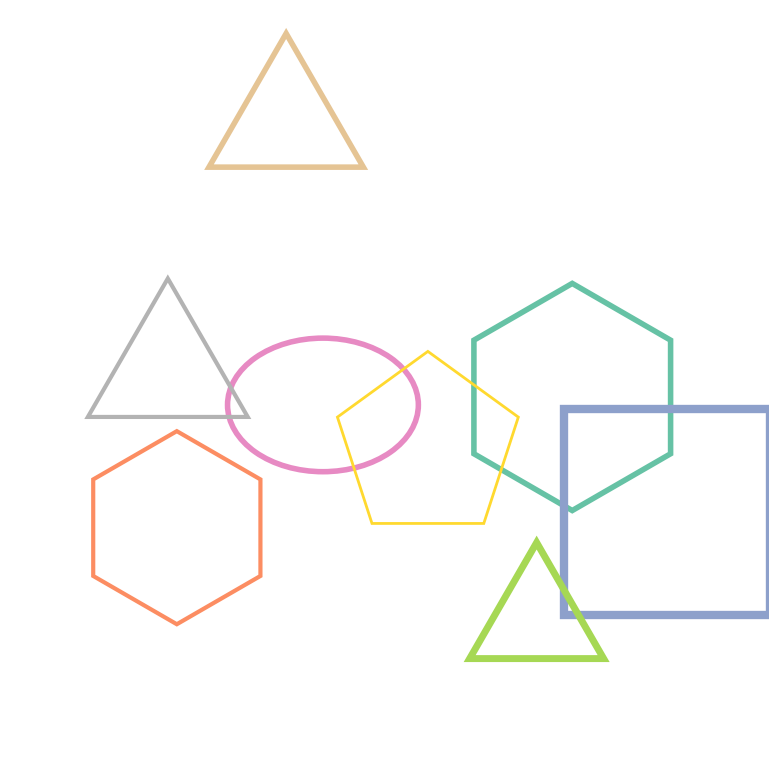[{"shape": "hexagon", "thickness": 2, "radius": 0.74, "center": [0.743, 0.484]}, {"shape": "hexagon", "thickness": 1.5, "radius": 0.63, "center": [0.23, 0.315]}, {"shape": "square", "thickness": 3, "radius": 0.67, "center": [0.866, 0.335]}, {"shape": "oval", "thickness": 2, "radius": 0.62, "center": [0.419, 0.474]}, {"shape": "triangle", "thickness": 2.5, "radius": 0.5, "center": [0.697, 0.195]}, {"shape": "pentagon", "thickness": 1, "radius": 0.62, "center": [0.556, 0.42]}, {"shape": "triangle", "thickness": 2, "radius": 0.58, "center": [0.372, 0.841]}, {"shape": "triangle", "thickness": 1.5, "radius": 0.6, "center": [0.218, 0.518]}]